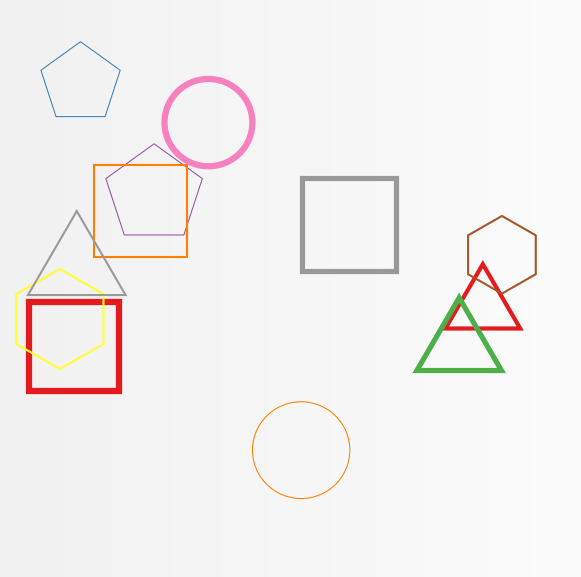[{"shape": "triangle", "thickness": 2, "radius": 0.37, "center": [0.831, 0.467]}, {"shape": "square", "thickness": 3, "radius": 0.39, "center": [0.128, 0.4]}, {"shape": "pentagon", "thickness": 0.5, "radius": 0.36, "center": [0.139, 0.855]}, {"shape": "triangle", "thickness": 2.5, "radius": 0.42, "center": [0.79, 0.4]}, {"shape": "pentagon", "thickness": 0.5, "radius": 0.44, "center": [0.265, 0.663]}, {"shape": "square", "thickness": 1, "radius": 0.4, "center": [0.242, 0.633]}, {"shape": "circle", "thickness": 0.5, "radius": 0.42, "center": [0.518, 0.22]}, {"shape": "hexagon", "thickness": 1, "radius": 0.43, "center": [0.103, 0.447]}, {"shape": "hexagon", "thickness": 1, "radius": 0.34, "center": [0.864, 0.558]}, {"shape": "circle", "thickness": 3, "radius": 0.38, "center": [0.359, 0.787]}, {"shape": "square", "thickness": 2.5, "radius": 0.4, "center": [0.6, 0.611]}, {"shape": "triangle", "thickness": 1, "radius": 0.48, "center": [0.132, 0.537]}]